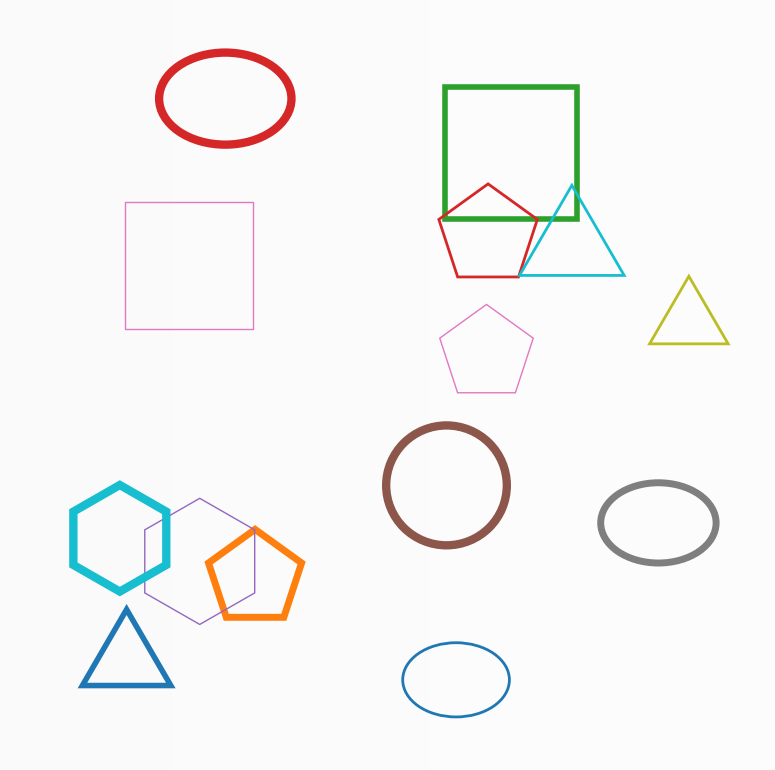[{"shape": "oval", "thickness": 1, "radius": 0.34, "center": [0.588, 0.117]}, {"shape": "triangle", "thickness": 2, "radius": 0.33, "center": [0.163, 0.143]}, {"shape": "pentagon", "thickness": 2.5, "radius": 0.32, "center": [0.329, 0.249]}, {"shape": "square", "thickness": 2, "radius": 0.43, "center": [0.659, 0.801]}, {"shape": "pentagon", "thickness": 1, "radius": 0.33, "center": [0.63, 0.694]}, {"shape": "oval", "thickness": 3, "radius": 0.43, "center": [0.291, 0.872]}, {"shape": "hexagon", "thickness": 0.5, "radius": 0.41, "center": [0.258, 0.271]}, {"shape": "circle", "thickness": 3, "radius": 0.39, "center": [0.576, 0.37]}, {"shape": "pentagon", "thickness": 0.5, "radius": 0.32, "center": [0.628, 0.541]}, {"shape": "square", "thickness": 0.5, "radius": 0.41, "center": [0.244, 0.655]}, {"shape": "oval", "thickness": 2.5, "radius": 0.37, "center": [0.85, 0.321]}, {"shape": "triangle", "thickness": 1, "radius": 0.29, "center": [0.889, 0.583]}, {"shape": "hexagon", "thickness": 3, "radius": 0.35, "center": [0.155, 0.301]}, {"shape": "triangle", "thickness": 1, "radius": 0.39, "center": [0.738, 0.681]}]